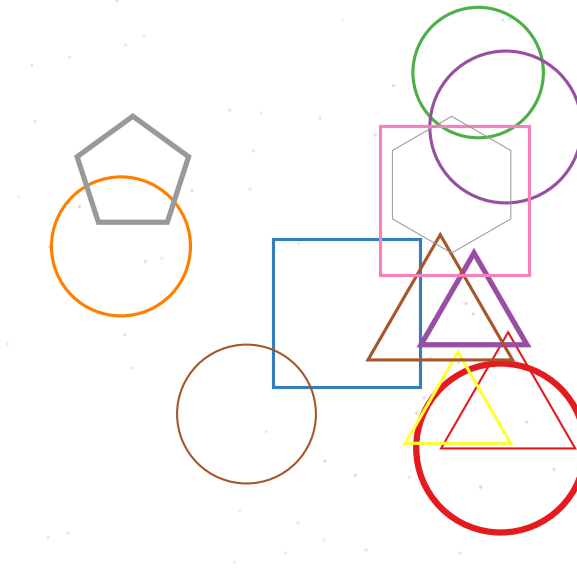[{"shape": "triangle", "thickness": 1, "radius": 0.67, "center": [0.88, 0.29]}, {"shape": "circle", "thickness": 3, "radius": 0.73, "center": [0.867, 0.223]}, {"shape": "square", "thickness": 1.5, "radius": 0.64, "center": [0.6, 0.457]}, {"shape": "circle", "thickness": 1.5, "radius": 0.56, "center": [0.828, 0.874]}, {"shape": "triangle", "thickness": 2.5, "radius": 0.53, "center": [0.821, 0.455]}, {"shape": "circle", "thickness": 1.5, "radius": 0.66, "center": [0.876, 0.779]}, {"shape": "circle", "thickness": 1.5, "radius": 0.6, "center": [0.209, 0.572]}, {"shape": "triangle", "thickness": 1.5, "radius": 0.53, "center": [0.793, 0.284]}, {"shape": "circle", "thickness": 1, "radius": 0.6, "center": [0.427, 0.282]}, {"shape": "triangle", "thickness": 1.5, "radius": 0.72, "center": [0.762, 0.448]}, {"shape": "square", "thickness": 1.5, "radius": 0.64, "center": [0.787, 0.652]}, {"shape": "hexagon", "thickness": 0.5, "radius": 0.59, "center": [0.782, 0.679]}, {"shape": "pentagon", "thickness": 2.5, "radius": 0.51, "center": [0.23, 0.696]}]